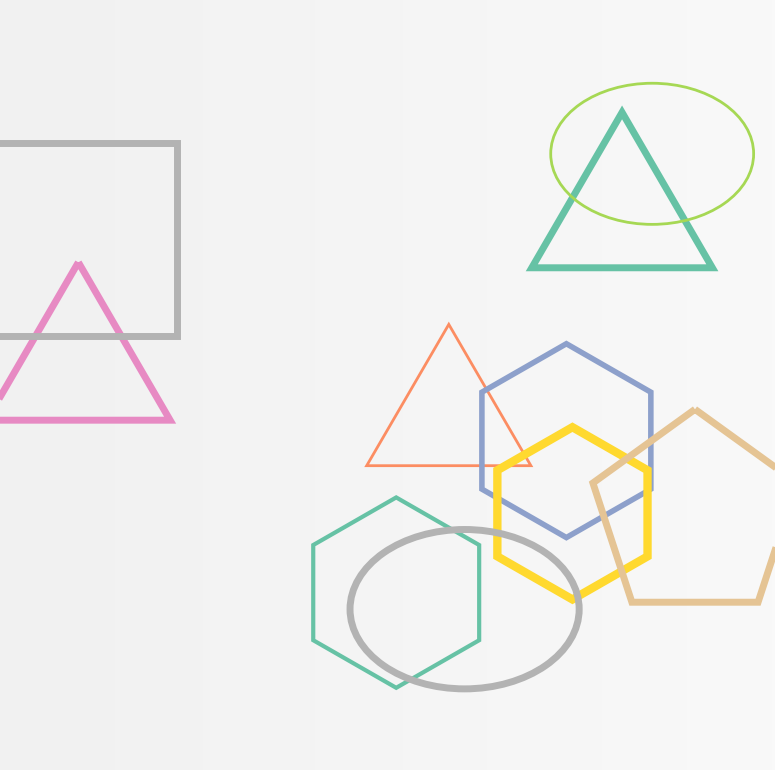[{"shape": "hexagon", "thickness": 1.5, "radius": 0.62, "center": [0.511, 0.23]}, {"shape": "triangle", "thickness": 2.5, "radius": 0.67, "center": [0.803, 0.72]}, {"shape": "triangle", "thickness": 1, "radius": 0.61, "center": [0.579, 0.456]}, {"shape": "hexagon", "thickness": 2, "radius": 0.63, "center": [0.731, 0.428]}, {"shape": "triangle", "thickness": 2.5, "radius": 0.68, "center": [0.101, 0.523]}, {"shape": "oval", "thickness": 1, "radius": 0.65, "center": [0.842, 0.8]}, {"shape": "hexagon", "thickness": 3, "radius": 0.56, "center": [0.739, 0.333]}, {"shape": "pentagon", "thickness": 2.5, "radius": 0.69, "center": [0.897, 0.33]}, {"shape": "square", "thickness": 2.5, "radius": 0.63, "center": [0.102, 0.689]}, {"shape": "oval", "thickness": 2.5, "radius": 0.74, "center": [0.599, 0.209]}]